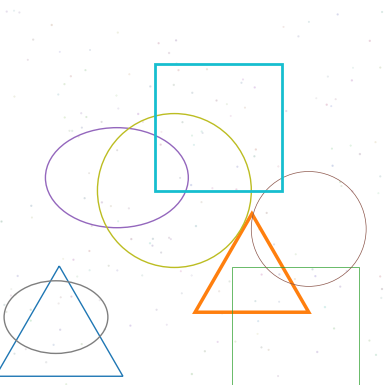[{"shape": "triangle", "thickness": 1, "radius": 0.95, "center": [0.154, 0.118]}, {"shape": "triangle", "thickness": 2.5, "radius": 0.85, "center": [0.654, 0.274]}, {"shape": "square", "thickness": 0.5, "radius": 0.83, "center": [0.767, 0.14]}, {"shape": "oval", "thickness": 1, "radius": 0.93, "center": [0.304, 0.538]}, {"shape": "circle", "thickness": 0.5, "radius": 0.75, "center": [0.802, 0.405]}, {"shape": "oval", "thickness": 1, "radius": 0.67, "center": [0.145, 0.176]}, {"shape": "circle", "thickness": 1, "radius": 1.0, "center": [0.453, 0.505]}, {"shape": "square", "thickness": 2, "radius": 0.83, "center": [0.568, 0.668]}]